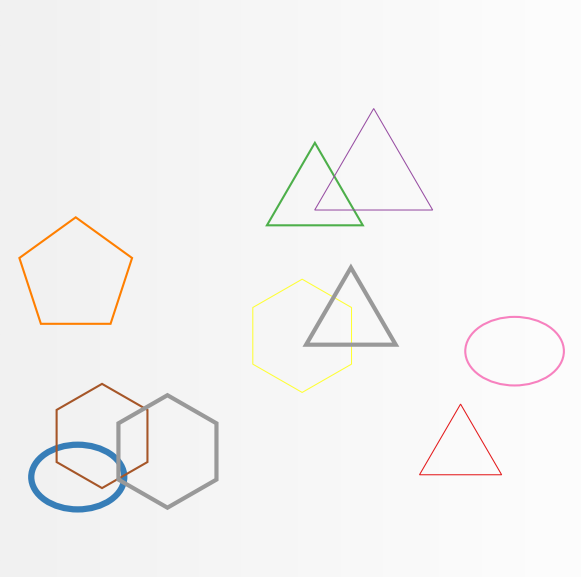[{"shape": "triangle", "thickness": 0.5, "radius": 0.41, "center": [0.792, 0.218]}, {"shape": "oval", "thickness": 3, "radius": 0.4, "center": [0.134, 0.173]}, {"shape": "triangle", "thickness": 1, "radius": 0.48, "center": [0.542, 0.657]}, {"shape": "triangle", "thickness": 0.5, "radius": 0.59, "center": [0.643, 0.694]}, {"shape": "pentagon", "thickness": 1, "radius": 0.51, "center": [0.13, 0.521]}, {"shape": "hexagon", "thickness": 0.5, "radius": 0.49, "center": [0.52, 0.418]}, {"shape": "hexagon", "thickness": 1, "radius": 0.45, "center": [0.176, 0.244]}, {"shape": "oval", "thickness": 1, "radius": 0.42, "center": [0.885, 0.391]}, {"shape": "hexagon", "thickness": 2, "radius": 0.49, "center": [0.288, 0.217]}, {"shape": "triangle", "thickness": 2, "radius": 0.44, "center": [0.604, 0.447]}]